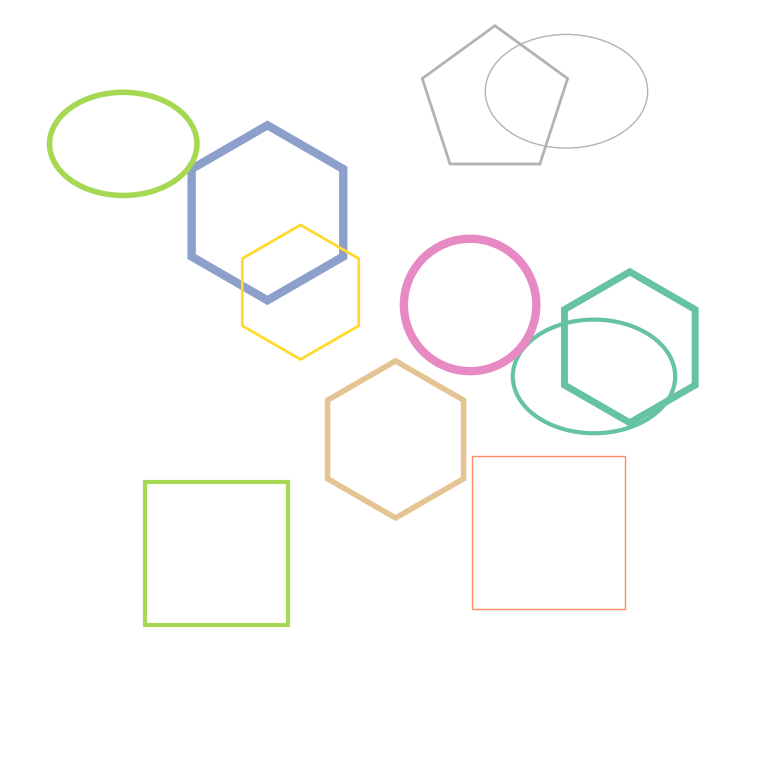[{"shape": "oval", "thickness": 1.5, "radius": 0.53, "center": [0.771, 0.511]}, {"shape": "hexagon", "thickness": 2.5, "radius": 0.49, "center": [0.818, 0.549]}, {"shape": "square", "thickness": 0.5, "radius": 0.5, "center": [0.712, 0.309]}, {"shape": "hexagon", "thickness": 3, "radius": 0.57, "center": [0.347, 0.724]}, {"shape": "circle", "thickness": 3, "radius": 0.43, "center": [0.611, 0.604]}, {"shape": "square", "thickness": 1.5, "radius": 0.47, "center": [0.281, 0.281]}, {"shape": "oval", "thickness": 2, "radius": 0.48, "center": [0.16, 0.813]}, {"shape": "hexagon", "thickness": 1, "radius": 0.44, "center": [0.39, 0.621]}, {"shape": "hexagon", "thickness": 2, "radius": 0.51, "center": [0.514, 0.429]}, {"shape": "oval", "thickness": 0.5, "radius": 0.53, "center": [0.736, 0.881]}, {"shape": "pentagon", "thickness": 1, "radius": 0.5, "center": [0.643, 0.867]}]